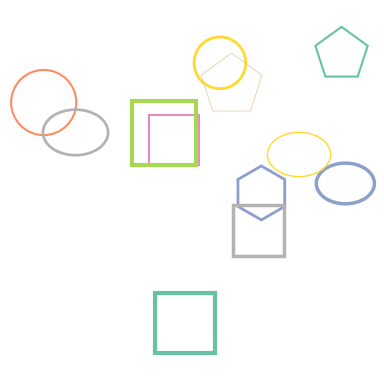[{"shape": "pentagon", "thickness": 1.5, "radius": 0.36, "center": [0.887, 0.859]}, {"shape": "square", "thickness": 3, "radius": 0.39, "center": [0.481, 0.16]}, {"shape": "circle", "thickness": 1.5, "radius": 0.42, "center": [0.114, 0.734]}, {"shape": "hexagon", "thickness": 2, "radius": 0.35, "center": [0.679, 0.499]}, {"shape": "oval", "thickness": 2.5, "radius": 0.38, "center": [0.897, 0.523]}, {"shape": "square", "thickness": 1.5, "radius": 0.32, "center": [0.451, 0.636]}, {"shape": "square", "thickness": 3, "radius": 0.42, "center": [0.426, 0.655]}, {"shape": "circle", "thickness": 2, "radius": 0.34, "center": [0.571, 0.837]}, {"shape": "oval", "thickness": 1, "radius": 0.41, "center": [0.777, 0.599]}, {"shape": "pentagon", "thickness": 0.5, "radius": 0.42, "center": [0.601, 0.779]}, {"shape": "oval", "thickness": 2, "radius": 0.42, "center": [0.196, 0.656]}, {"shape": "square", "thickness": 2.5, "radius": 0.33, "center": [0.672, 0.401]}]